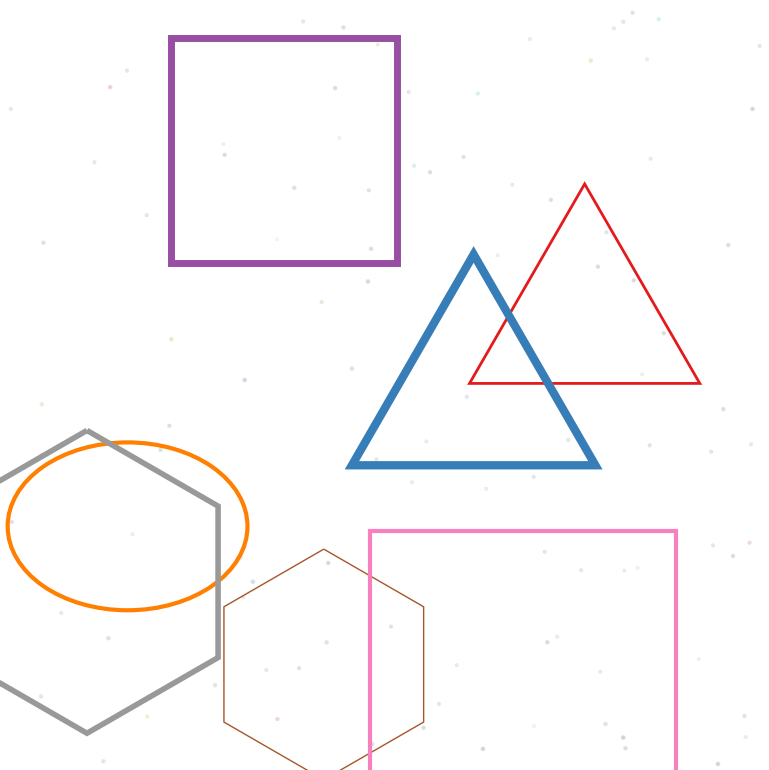[{"shape": "triangle", "thickness": 1, "radius": 0.86, "center": [0.759, 0.588]}, {"shape": "triangle", "thickness": 3, "radius": 0.91, "center": [0.615, 0.487]}, {"shape": "square", "thickness": 2.5, "radius": 0.73, "center": [0.369, 0.805]}, {"shape": "oval", "thickness": 1.5, "radius": 0.78, "center": [0.166, 0.316]}, {"shape": "hexagon", "thickness": 0.5, "radius": 0.75, "center": [0.421, 0.137]}, {"shape": "square", "thickness": 1.5, "radius": 0.99, "center": [0.679, 0.112]}, {"shape": "hexagon", "thickness": 2, "radius": 0.98, "center": [0.113, 0.244]}]